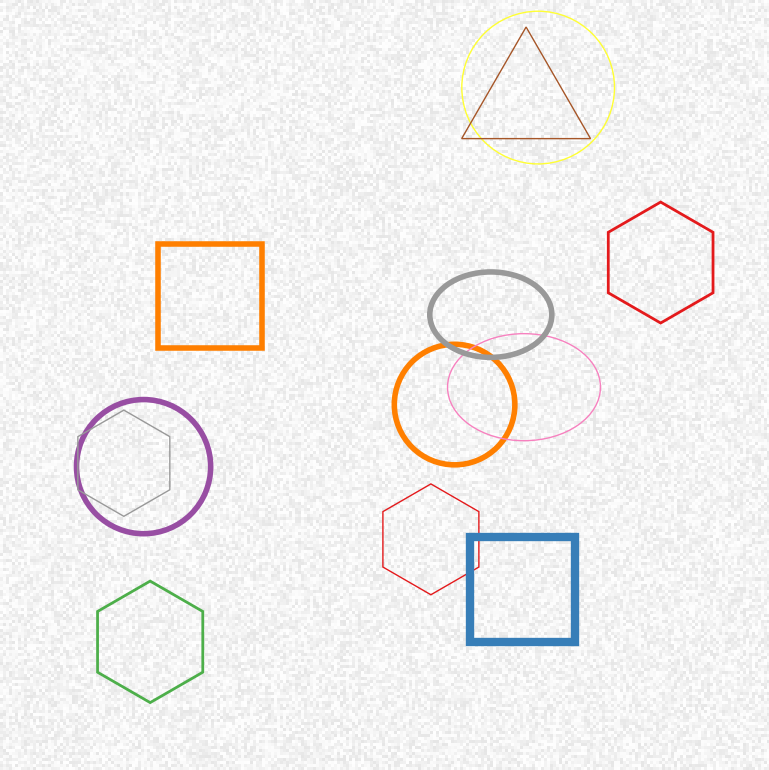[{"shape": "hexagon", "thickness": 1, "radius": 0.39, "center": [0.858, 0.659]}, {"shape": "hexagon", "thickness": 0.5, "radius": 0.36, "center": [0.56, 0.3]}, {"shape": "square", "thickness": 3, "radius": 0.34, "center": [0.678, 0.234]}, {"shape": "hexagon", "thickness": 1, "radius": 0.39, "center": [0.195, 0.166]}, {"shape": "circle", "thickness": 2, "radius": 0.44, "center": [0.186, 0.394]}, {"shape": "circle", "thickness": 2, "radius": 0.39, "center": [0.59, 0.475]}, {"shape": "square", "thickness": 2, "radius": 0.34, "center": [0.272, 0.615]}, {"shape": "circle", "thickness": 0.5, "radius": 0.5, "center": [0.699, 0.886]}, {"shape": "triangle", "thickness": 0.5, "radius": 0.48, "center": [0.683, 0.868]}, {"shape": "oval", "thickness": 0.5, "radius": 0.5, "center": [0.681, 0.497]}, {"shape": "oval", "thickness": 2, "radius": 0.4, "center": [0.637, 0.591]}, {"shape": "hexagon", "thickness": 0.5, "radius": 0.34, "center": [0.161, 0.398]}]